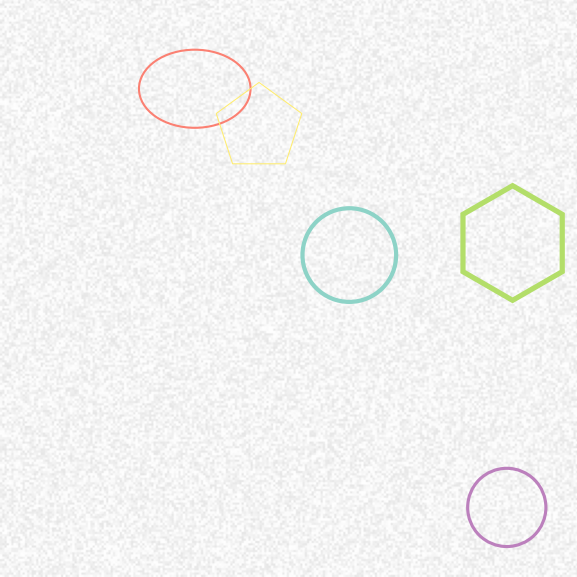[{"shape": "circle", "thickness": 2, "radius": 0.41, "center": [0.605, 0.557]}, {"shape": "oval", "thickness": 1, "radius": 0.48, "center": [0.337, 0.845]}, {"shape": "hexagon", "thickness": 2.5, "radius": 0.5, "center": [0.888, 0.578]}, {"shape": "circle", "thickness": 1.5, "radius": 0.34, "center": [0.878, 0.12]}, {"shape": "pentagon", "thickness": 0.5, "radius": 0.39, "center": [0.449, 0.779]}]